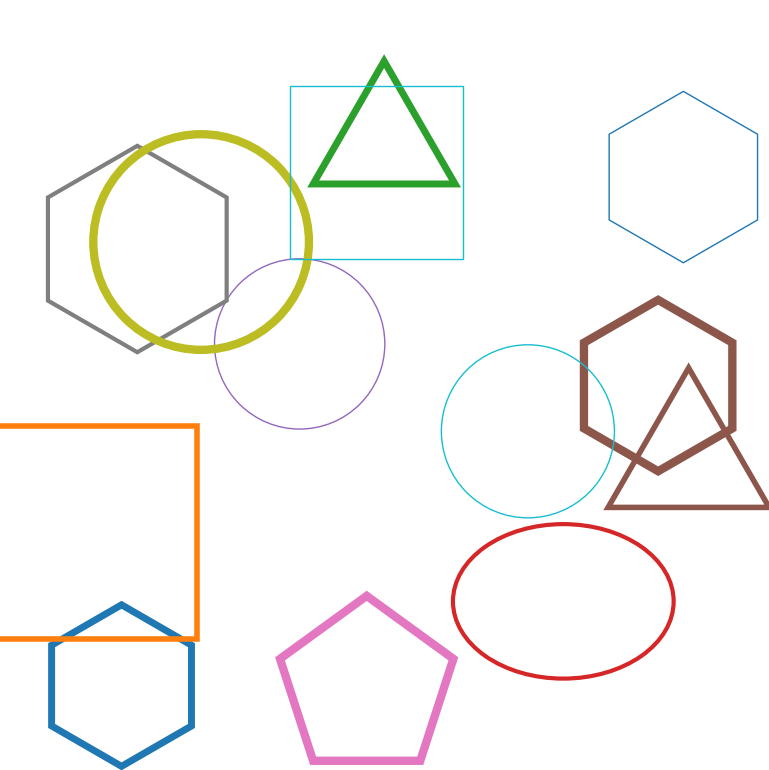[{"shape": "hexagon", "thickness": 2.5, "radius": 0.52, "center": [0.158, 0.11]}, {"shape": "hexagon", "thickness": 0.5, "radius": 0.56, "center": [0.887, 0.77]}, {"shape": "square", "thickness": 2, "radius": 0.69, "center": [0.117, 0.308]}, {"shape": "triangle", "thickness": 2.5, "radius": 0.53, "center": [0.499, 0.814]}, {"shape": "oval", "thickness": 1.5, "radius": 0.72, "center": [0.732, 0.219]}, {"shape": "circle", "thickness": 0.5, "radius": 0.55, "center": [0.389, 0.553]}, {"shape": "triangle", "thickness": 2, "radius": 0.6, "center": [0.894, 0.401]}, {"shape": "hexagon", "thickness": 3, "radius": 0.56, "center": [0.855, 0.499]}, {"shape": "pentagon", "thickness": 3, "radius": 0.59, "center": [0.476, 0.108]}, {"shape": "hexagon", "thickness": 1.5, "radius": 0.67, "center": [0.178, 0.677]}, {"shape": "circle", "thickness": 3, "radius": 0.7, "center": [0.261, 0.686]}, {"shape": "circle", "thickness": 0.5, "radius": 0.56, "center": [0.686, 0.44]}, {"shape": "square", "thickness": 0.5, "radius": 0.56, "center": [0.489, 0.775]}]